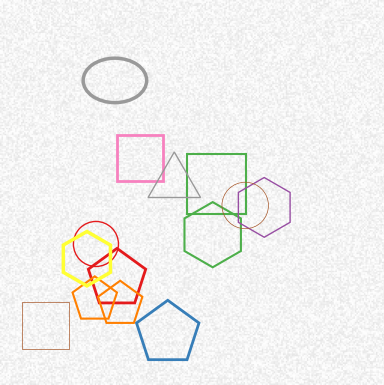[{"shape": "pentagon", "thickness": 2, "radius": 0.39, "center": [0.304, 0.277]}, {"shape": "circle", "thickness": 1, "radius": 0.29, "center": [0.249, 0.366]}, {"shape": "pentagon", "thickness": 2, "radius": 0.43, "center": [0.436, 0.135]}, {"shape": "hexagon", "thickness": 1.5, "radius": 0.42, "center": [0.552, 0.39]}, {"shape": "square", "thickness": 1.5, "radius": 0.39, "center": [0.562, 0.523]}, {"shape": "hexagon", "thickness": 1, "radius": 0.39, "center": [0.686, 0.461]}, {"shape": "pentagon", "thickness": 1.5, "radius": 0.3, "center": [0.246, 0.222]}, {"shape": "pentagon", "thickness": 1.5, "radius": 0.3, "center": [0.312, 0.21]}, {"shape": "hexagon", "thickness": 2.5, "radius": 0.35, "center": [0.226, 0.328]}, {"shape": "square", "thickness": 0.5, "radius": 0.31, "center": [0.118, 0.155]}, {"shape": "circle", "thickness": 0.5, "radius": 0.3, "center": [0.637, 0.466]}, {"shape": "square", "thickness": 2, "radius": 0.3, "center": [0.363, 0.59]}, {"shape": "triangle", "thickness": 1, "radius": 0.39, "center": [0.453, 0.526]}, {"shape": "oval", "thickness": 2.5, "radius": 0.41, "center": [0.298, 0.791]}]